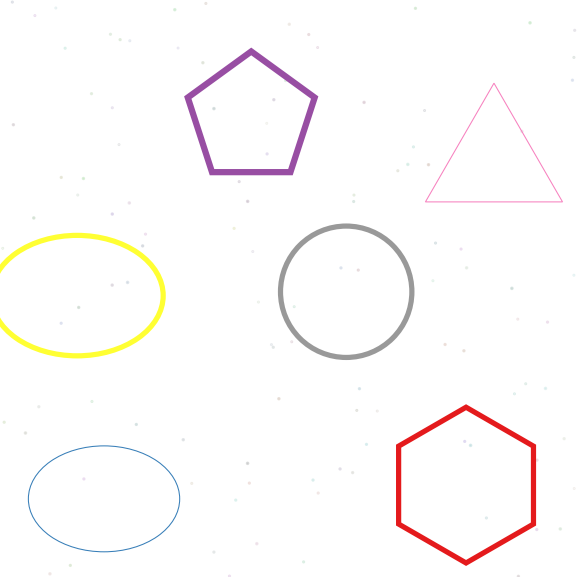[{"shape": "hexagon", "thickness": 2.5, "radius": 0.67, "center": [0.807, 0.159]}, {"shape": "oval", "thickness": 0.5, "radius": 0.66, "center": [0.18, 0.135]}, {"shape": "pentagon", "thickness": 3, "radius": 0.58, "center": [0.435, 0.794]}, {"shape": "oval", "thickness": 2.5, "radius": 0.74, "center": [0.134, 0.487]}, {"shape": "triangle", "thickness": 0.5, "radius": 0.69, "center": [0.855, 0.718]}, {"shape": "circle", "thickness": 2.5, "radius": 0.57, "center": [0.599, 0.494]}]